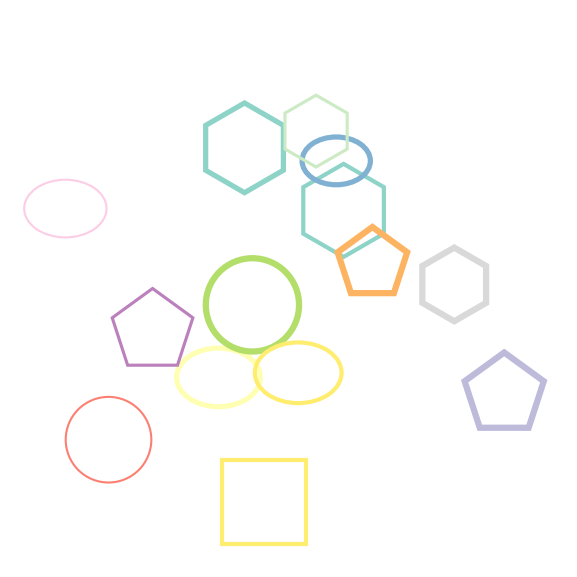[{"shape": "hexagon", "thickness": 2.5, "radius": 0.39, "center": [0.423, 0.743]}, {"shape": "hexagon", "thickness": 2, "radius": 0.4, "center": [0.595, 0.635]}, {"shape": "oval", "thickness": 2.5, "radius": 0.36, "center": [0.378, 0.346]}, {"shape": "pentagon", "thickness": 3, "radius": 0.36, "center": [0.873, 0.317]}, {"shape": "circle", "thickness": 1, "radius": 0.37, "center": [0.188, 0.238]}, {"shape": "oval", "thickness": 2.5, "radius": 0.3, "center": [0.582, 0.721]}, {"shape": "pentagon", "thickness": 3, "radius": 0.32, "center": [0.645, 0.543]}, {"shape": "circle", "thickness": 3, "radius": 0.4, "center": [0.437, 0.471]}, {"shape": "oval", "thickness": 1, "radius": 0.36, "center": [0.113, 0.638]}, {"shape": "hexagon", "thickness": 3, "radius": 0.32, "center": [0.787, 0.507]}, {"shape": "pentagon", "thickness": 1.5, "radius": 0.37, "center": [0.264, 0.426]}, {"shape": "hexagon", "thickness": 1.5, "radius": 0.31, "center": [0.547, 0.772]}, {"shape": "oval", "thickness": 2, "radius": 0.38, "center": [0.516, 0.354]}, {"shape": "square", "thickness": 2, "radius": 0.36, "center": [0.457, 0.13]}]